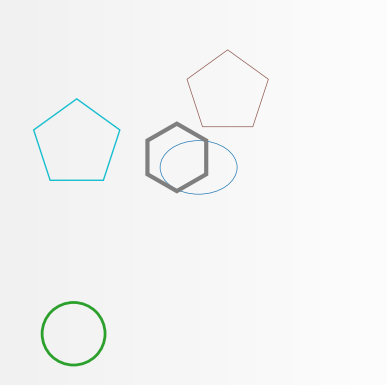[{"shape": "oval", "thickness": 0.5, "radius": 0.5, "center": [0.513, 0.565]}, {"shape": "circle", "thickness": 2, "radius": 0.41, "center": [0.19, 0.133]}, {"shape": "pentagon", "thickness": 0.5, "radius": 0.55, "center": [0.588, 0.76]}, {"shape": "hexagon", "thickness": 3, "radius": 0.44, "center": [0.456, 0.591]}, {"shape": "pentagon", "thickness": 1, "radius": 0.58, "center": [0.198, 0.626]}]